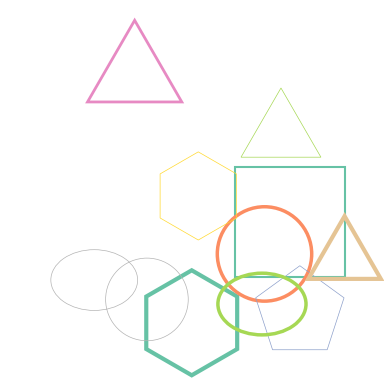[{"shape": "square", "thickness": 1.5, "radius": 0.72, "center": [0.753, 0.423]}, {"shape": "hexagon", "thickness": 3, "radius": 0.68, "center": [0.498, 0.162]}, {"shape": "circle", "thickness": 2.5, "radius": 0.61, "center": [0.687, 0.34]}, {"shape": "pentagon", "thickness": 0.5, "radius": 0.6, "center": [0.779, 0.189]}, {"shape": "triangle", "thickness": 2, "radius": 0.71, "center": [0.35, 0.806]}, {"shape": "oval", "thickness": 2.5, "radius": 0.57, "center": [0.68, 0.21]}, {"shape": "triangle", "thickness": 0.5, "radius": 0.6, "center": [0.73, 0.652]}, {"shape": "hexagon", "thickness": 0.5, "radius": 0.57, "center": [0.515, 0.491]}, {"shape": "triangle", "thickness": 3, "radius": 0.54, "center": [0.895, 0.33]}, {"shape": "oval", "thickness": 0.5, "radius": 0.56, "center": [0.245, 0.273]}, {"shape": "circle", "thickness": 0.5, "radius": 0.54, "center": [0.382, 0.222]}]